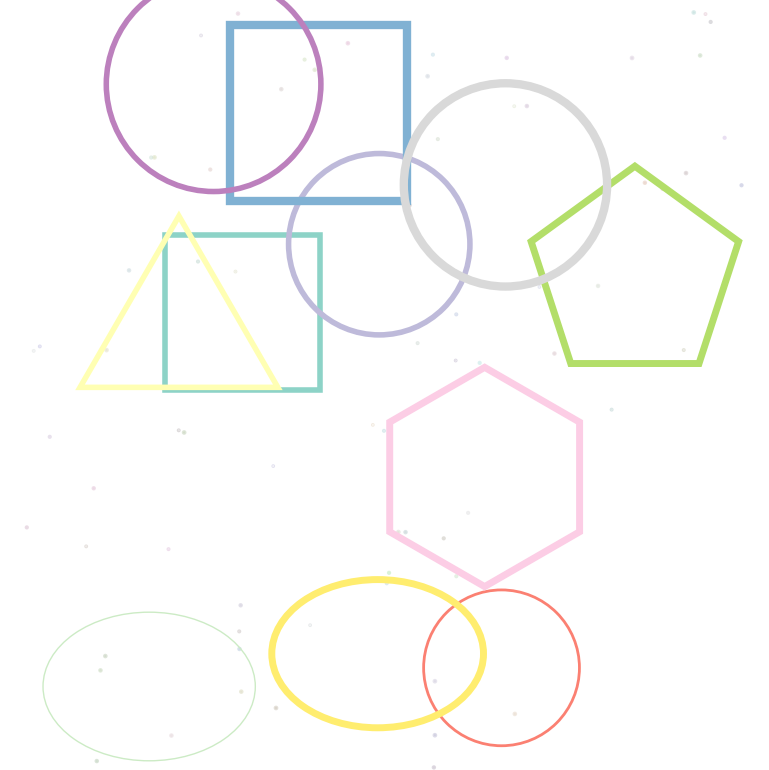[{"shape": "square", "thickness": 2, "radius": 0.5, "center": [0.315, 0.594]}, {"shape": "triangle", "thickness": 2, "radius": 0.74, "center": [0.232, 0.571]}, {"shape": "circle", "thickness": 2, "radius": 0.59, "center": [0.493, 0.683]}, {"shape": "circle", "thickness": 1, "radius": 0.51, "center": [0.651, 0.133]}, {"shape": "square", "thickness": 3, "radius": 0.57, "center": [0.414, 0.854]}, {"shape": "pentagon", "thickness": 2.5, "radius": 0.71, "center": [0.825, 0.643]}, {"shape": "hexagon", "thickness": 2.5, "radius": 0.71, "center": [0.629, 0.381]}, {"shape": "circle", "thickness": 3, "radius": 0.66, "center": [0.656, 0.76]}, {"shape": "circle", "thickness": 2, "radius": 0.7, "center": [0.277, 0.891]}, {"shape": "oval", "thickness": 0.5, "radius": 0.69, "center": [0.194, 0.108]}, {"shape": "oval", "thickness": 2.5, "radius": 0.69, "center": [0.49, 0.151]}]